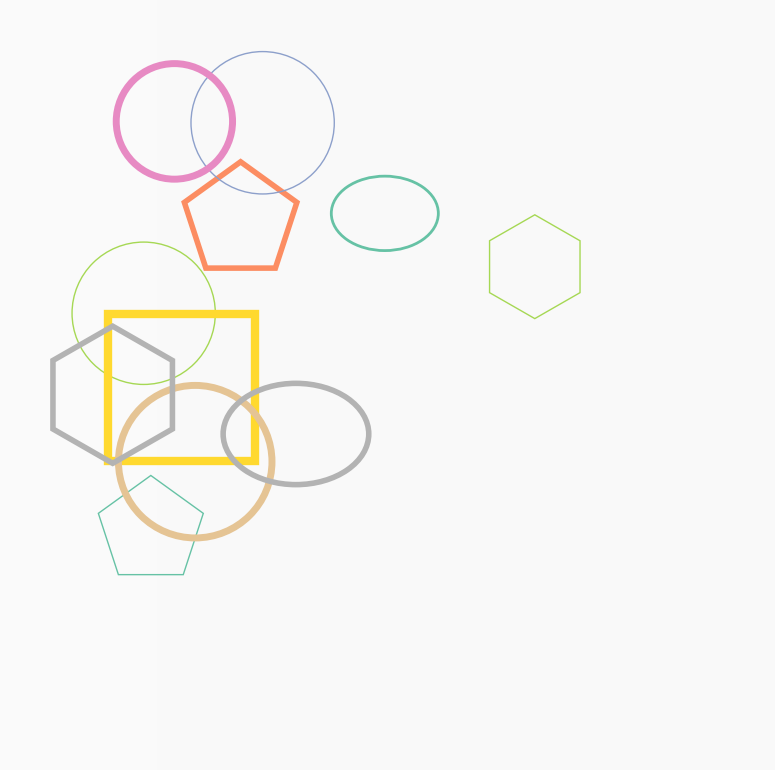[{"shape": "oval", "thickness": 1, "radius": 0.35, "center": [0.497, 0.723]}, {"shape": "pentagon", "thickness": 0.5, "radius": 0.36, "center": [0.195, 0.311]}, {"shape": "pentagon", "thickness": 2, "radius": 0.38, "center": [0.31, 0.714]}, {"shape": "circle", "thickness": 0.5, "radius": 0.46, "center": [0.339, 0.841]}, {"shape": "circle", "thickness": 2.5, "radius": 0.38, "center": [0.225, 0.842]}, {"shape": "circle", "thickness": 0.5, "radius": 0.46, "center": [0.185, 0.593]}, {"shape": "hexagon", "thickness": 0.5, "radius": 0.34, "center": [0.69, 0.654]}, {"shape": "square", "thickness": 3, "radius": 0.47, "center": [0.234, 0.497]}, {"shape": "circle", "thickness": 2.5, "radius": 0.5, "center": [0.252, 0.4]}, {"shape": "hexagon", "thickness": 2, "radius": 0.45, "center": [0.145, 0.487]}, {"shape": "oval", "thickness": 2, "radius": 0.47, "center": [0.382, 0.436]}]